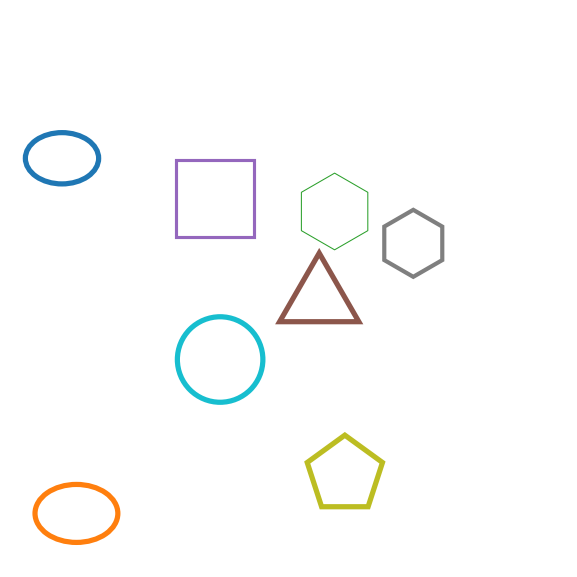[{"shape": "oval", "thickness": 2.5, "radius": 0.32, "center": [0.107, 0.725]}, {"shape": "oval", "thickness": 2.5, "radius": 0.36, "center": [0.132, 0.11]}, {"shape": "hexagon", "thickness": 0.5, "radius": 0.33, "center": [0.579, 0.633]}, {"shape": "square", "thickness": 1.5, "radius": 0.34, "center": [0.373, 0.655]}, {"shape": "triangle", "thickness": 2.5, "radius": 0.4, "center": [0.553, 0.482]}, {"shape": "hexagon", "thickness": 2, "radius": 0.29, "center": [0.716, 0.578]}, {"shape": "pentagon", "thickness": 2.5, "radius": 0.34, "center": [0.597, 0.177]}, {"shape": "circle", "thickness": 2.5, "radius": 0.37, "center": [0.381, 0.377]}]